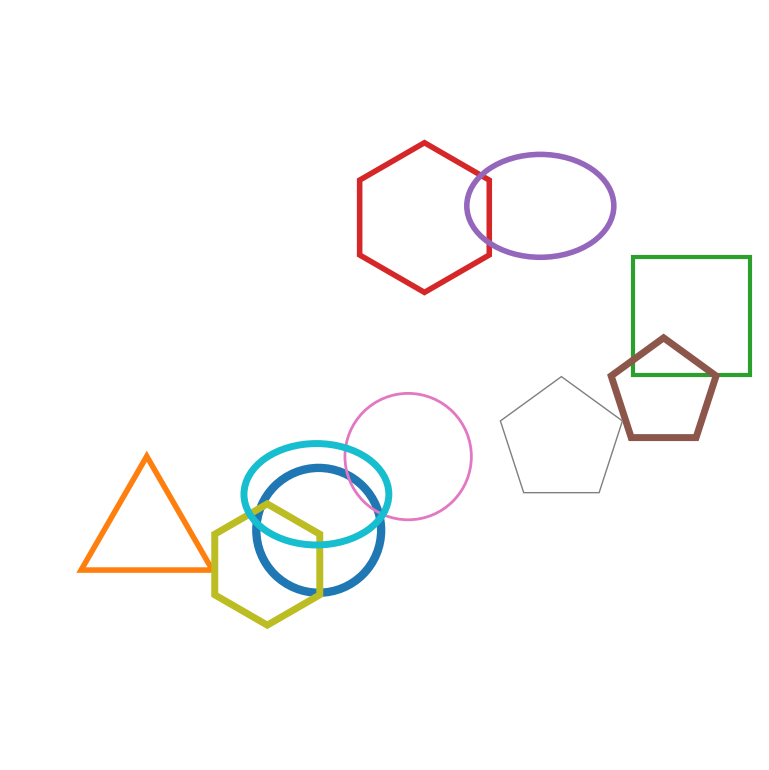[{"shape": "circle", "thickness": 3, "radius": 0.41, "center": [0.414, 0.311]}, {"shape": "triangle", "thickness": 2, "radius": 0.49, "center": [0.191, 0.309]}, {"shape": "square", "thickness": 1.5, "radius": 0.38, "center": [0.898, 0.59]}, {"shape": "hexagon", "thickness": 2, "radius": 0.49, "center": [0.551, 0.717]}, {"shape": "oval", "thickness": 2, "radius": 0.48, "center": [0.702, 0.733]}, {"shape": "pentagon", "thickness": 2.5, "radius": 0.36, "center": [0.862, 0.49]}, {"shape": "circle", "thickness": 1, "radius": 0.41, "center": [0.53, 0.407]}, {"shape": "pentagon", "thickness": 0.5, "radius": 0.42, "center": [0.729, 0.428]}, {"shape": "hexagon", "thickness": 2.5, "radius": 0.39, "center": [0.347, 0.267]}, {"shape": "oval", "thickness": 2.5, "radius": 0.47, "center": [0.411, 0.358]}]